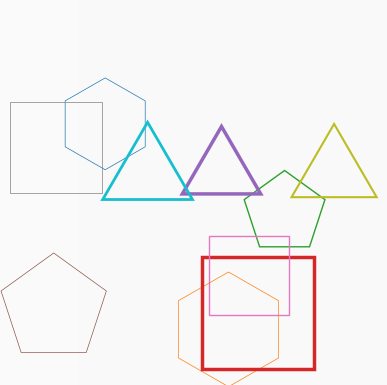[{"shape": "hexagon", "thickness": 0.5, "radius": 0.6, "center": [0.271, 0.678]}, {"shape": "hexagon", "thickness": 0.5, "radius": 0.74, "center": [0.59, 0.145]}, {"shape": "pentagon", "thickness": 1, "radius": 0.55, "center": [0.734, 0.448]}, {"shape": "square", "thickness": 2.5, "radius": 0.72, "center": [0.666, 0.187]}, {"shape": "triangle", "thickness": 2.5, "radius": 0.58, "center": [0.572, 0.555]}, {"shape": "pentagon", "thickness": 0.5, "radius": 0.71, "center": [0.139, 0.2]}, {"shape": "square", "thickness": 1, "radius": 0.51, "center": [0.643, 0.286]}, {"shape": "square", "thickness": 0.5, "radius": 0.59, "center": [0.145, 0.617]}, {"shape": "triangle", "thickness": 1.5, "radius": 0.63, "center": [0.862, 0.551]}, {"shape": "triangle", "thickness": 2, "radius": 0.67, "center": [0.381, 0.549]}]